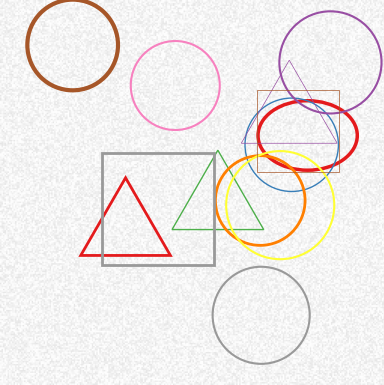[{"shape": "oval", "thickness": 2.5, "radius": 0.64, "center": [0.799, 0.648]}, {"shape": "triangle", "thickness": 2, "radius": 0.67, "center": [0.326, 0.404]}, {"shape": "circle", "thickness": 1, "radius": 0.61, "center": [0.758, 0.624]}, {"shape": "triangle", "thickness": 1, "radius": 0.69, "center": [0.566, 0.472]}, {"shape": "triangle", "thickness": 0.5, "radius": 0.72, "center": [0.751, 0.7]}, {"shape": "circle", "thickness": 1.5, "radius": 0.66, "center": [0.858, 0.838]}, {"shape": "circle", "thickness": 2, "radius": 0.58, "center": [0.676, 0.479]}, {"shape": "circle", "thickness": 1.5, "radius": 0.7, "center": [0.728, 0.467]}, {"shape": "square", "thickness": 0.5, "radius": 0.53, "center": [0.773, 0.66]}, {"shape": "circle", "thickness": 3, "radius": 0.59, "center": [0.189, 0.883]}, {"shape": "circle", "thickness": 1.5, "radius": 0.58, "center": [0.455, 0.778]}, {"shape": "circle", "thickness": 1.5, "radius": 0.63, "center": [0.678, 0.181]}, {"shape": "square", "thickness": 2, "radius": 0.73, "center": [0.412, 0.457]}]